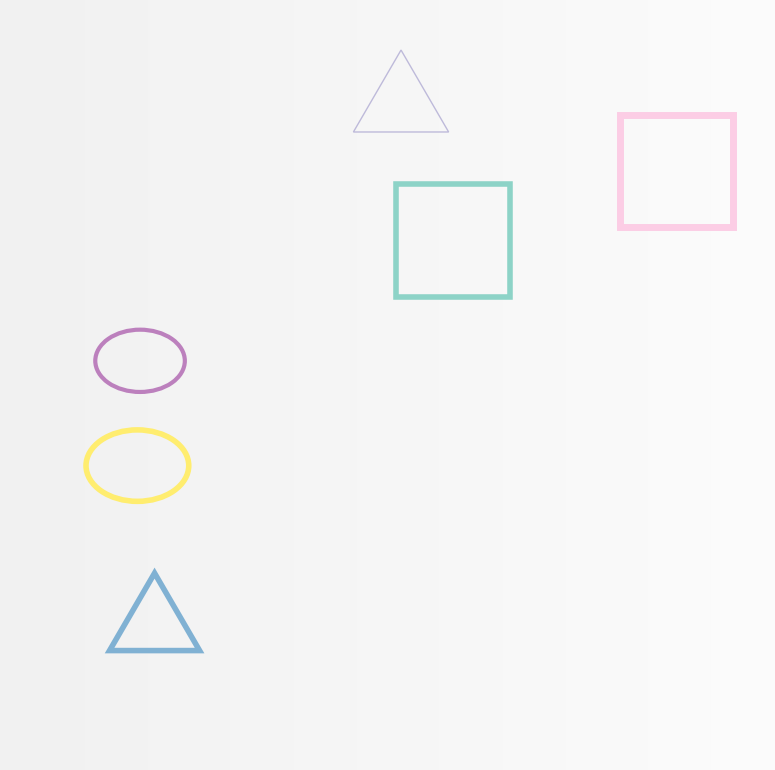[{"shape": "square", "thickness": 2, "radius": 0.37, "center": [0.584, 0.687]}, {"shape": "triangle", "thickness": 0.5, "radius": 0.35, "center": [0.517, 0.864]}, {"shape": "triangle", "thickness": 2, "radius": 0.34, "center": [0.199, 0.189]}, {"shape": "square", "thickness": 2.5, "radius": 0.37, "center": [0.873, 0.778]}, {"shape": "oval", "thickness": 1.5, "radius": 0.29, "center": [0.181, 0.531]}, {"shape": "oval", "thickness": 2, "radius": 0.33, "center": [0.177, 0.395]}]